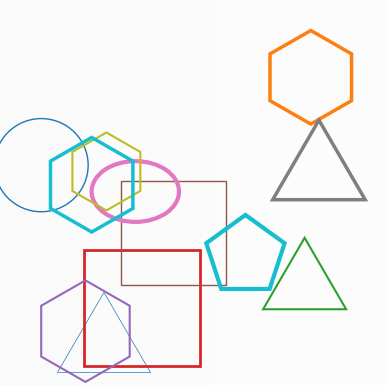[{"shape": "triangle", "thickness": 0.5, "radius": 0.69, "center": [0.268, 0.102]}, {"shape": "circle", "thickness": 1, "radius": 0.61, "center": [0.106, 0.571]}, {"shape": "hexagon", "thickness": 2.5, "radius": 0.61, "center": [0.802, 0.799]}, {"shape": "triangle", "thickness": 1.5, "radius": 0.62, "center": [0.786, 0.259]}, {"shape": "square", "thickness": 2, "radius": 0.75, "center": [0.367, 0.2]}, {"shape": "hexagon", "thickness": 1.5, "radius": 0.66, "center": [0.221, 0.14]}, {"shape": "square", "thickness": 1, "radius": 0.68, "center": [0.447, 0.394]}, {"shape": "oval", "thickness": 3, "radius": 0.56, "center": [0.349, 0.503]}, {"shape": "triangle", "thickness": 2.5, "radius": 0.69, "center": [0.823, 0.55]}, {"shape": "hexagon", "thickness": 1.5, "radius": 0.51, "center": [0.274, 0.555]}, {"shape": "pentagon", "thickness": 3, "radius": 0.53, "center": [0.633, 0.335]}, {"shape": "hexagon", "thickness": 2.5, "radius": 0.61, "center": [0.237, 0.52]}]